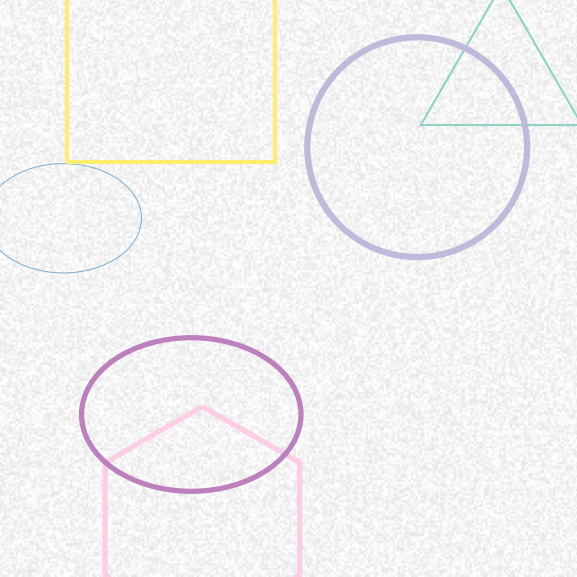[{"shape": "triangle", "thickness": 1, "radius": 0.81, "center": [0.868, 0.863]}, {"shape": "circle", "thickness": 3, "radius": 0.95, "center": [0.722, 0.744]}, {"shape": "oval", "thickness": 0.5, "radius": 0.68, "center": [0.11, 0.621]}, {"shape": "hexagon", "thickness": 2.5, "radius": 0.97, "center": [0.35, 0.101]}, {"shape": "oval", "thickness": 2.5, "radius": 0.95, "center": [0.331, 0.281]}, {"shape": "square", "thickness": 2, "radius": 0.9, "center": [0.296, 0.898]}]